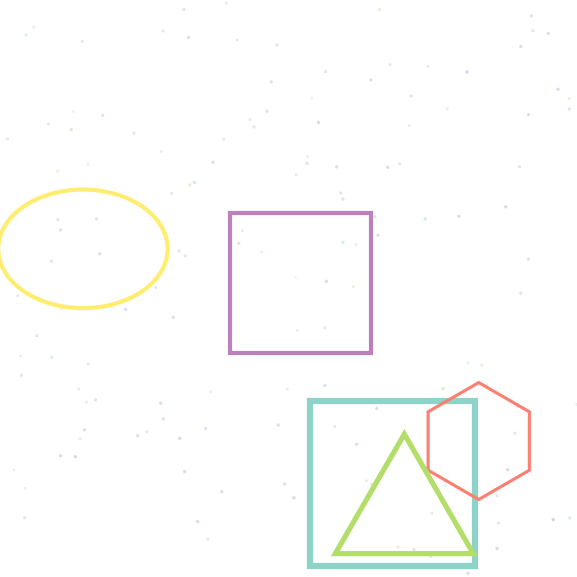[{"shape": "square", "thickness": 3, "radius": 0.72, "center": [0.68, 0.162]}, {"shape": "hexagon", "thickness": 1.5, "radius": 0.51, "center": [0.829, 0.235]}, {"shape": "triangle", "thickness": 2.5, "radius": 0.69, "center": [0.7, 0.109]}, {"shape": "square", "thickness": 2, "radius": 0.61, "center": [0.52, 0.509]}, {"shape": "oval", "thickness": 2, "radius": 0.73, "center": [0.144, 0.568]}]